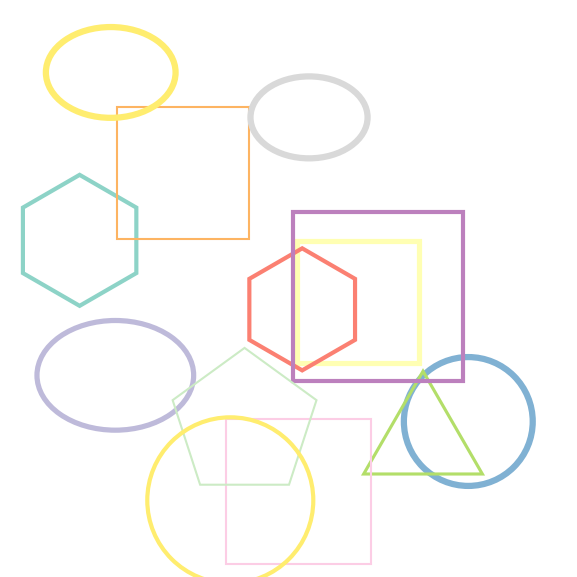[{"shape": "hexagon", "thickness": 2, "radius": 0.57, "center": [0.138, 0.583]}, {"shape": "square", "thickness": 2.5, "radius": 0.53, "center": [0.621, 0.477]}, {"shape": "oval", "thickness": 2.5, "radius": 0.68, "center": [0.2, 0.349]}, {"shape": "hexagon", "thickness": 2, "radius": 0.53, "center": [0.523, 0.463]}, {"shape": "circle", "thickness": 3, "radius": 0.56, "center": [0.811, 0.269]}, {"shape": "square", "thickness": 1, "radius": 0.57, "center": [0.316, 0.7]}, {"shape": "triangle", "thickness": 1.5, "radius": 0.59, "center": [0.732, 0.238]}, {"shape": "square", "thickness": 1, "radius": 0.63, "center": [0.517, 0.149]}, {"shape": "oval", "thickness": 3, "radius": 0.51, "center": [0.535, 0.796]}, {"shape": "square", "thickness": 2, "radius": 0.74, "center": [0.654, 0.486]}, {"shape": "pentagon", "thickness": 1, "radius": 0.65, "center": [0.423, 0.266]}, {"shape": "circle", "thickness": 2, "radius": 0.72, "center": [0.399, 0.133]}, {"shape": "oval", "thickness": 3, "radius": 0.56, "center": [0.192, 0.874]}]